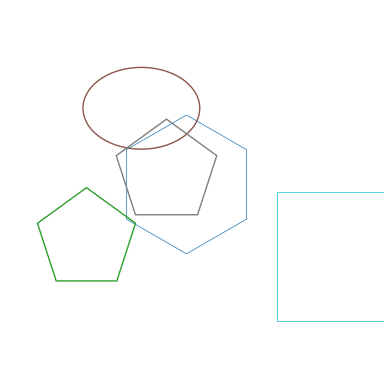[{"shape": "hexagon", "thickness": 0.5, "radius": 0.9, "center": [0.484, 0.521]}, {"shape": "pentagon", "thickness": 1, "radius": 0.67, "center": [0.225, 0.379]}, {"shape": "oval", "thickness": 1, "radius": 0.76, "center": [0.367, 0.719]}, {"shape": "pentagon", "thickness": 1, "radius": 0.69, "center": [0.432, 0.553]}, {"shape": "square", "thickness": 0.5, "radius": 0.84, "center": [0.886, 0.334]}]